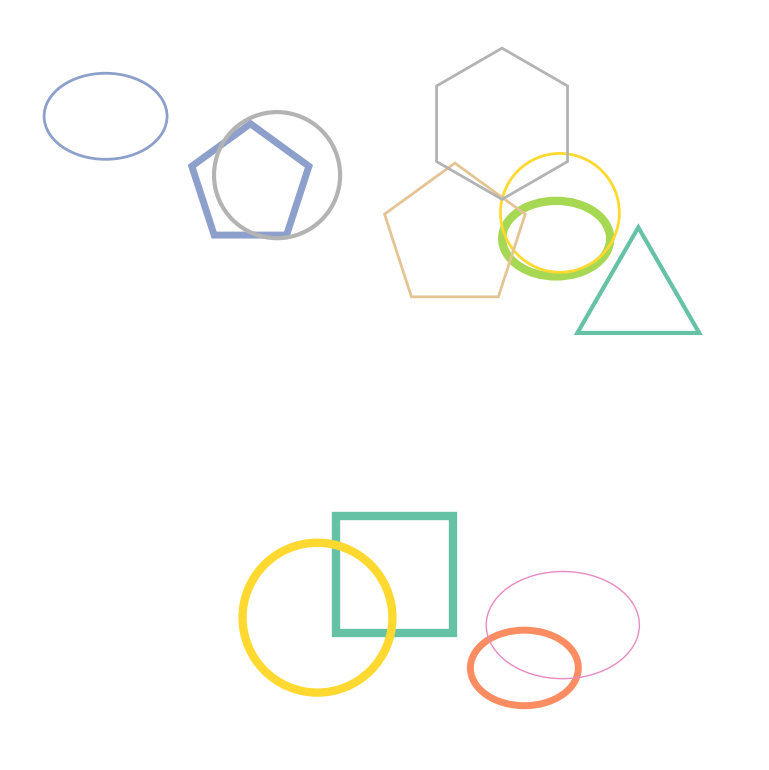[{"shape": "square", "thickness": 3, "radius": 0.38, "center": [0.512, 0.254]}, {"shape": "triangle", "thickness": 1.5, "radius": 0.46, "center": [0.829, 0.613]}, {"shape": "oval", "thickness": 2.5, "radius": 0.35, "center": [0.681, 0.133]}, {"shape": "oval", "thickness": 1, "radius": 0.4, "center": [0.137, 0.849]}, {"shape": "pentagon", "thickness": 2.5, "radius": 0.4, "center": [0.325, 0.759]}, {"shape": "oval", "thickness": 0.5, "radius": 0.5, "center": [0.731, 0.188]}, {"shape": "oval", "thickness": 3, "radius": 0.35, "center": [0.722, 0.69]}, {"shape": "circle", "thickness": 1, "radius": 0.39, "center": [0.727, 0.724]}, {"shape": "circle", "thickness": 3, "radius": 0.49, "center": [0.412, 0.198]}, {"shape": "pentagon", "thickness": 1, "radius": 0.48, "center": [0.591, 0.692]}, {"shape": "circle", "thickness": 1.5, "radius": 0.41, "center": [0.36, 0.773]}, {"shape": "hexagon", "thickness": 1, "radius": 0.49, "center": [0.652, 0.839]}]